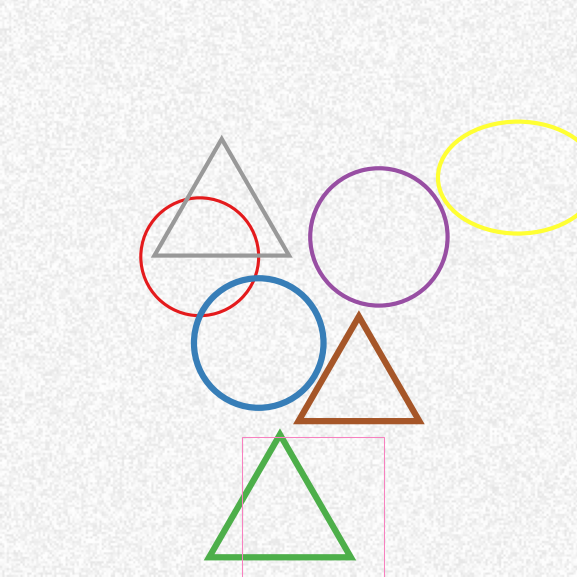[{"shape": "circle", "thickness": 1.5, "radius": 0.51, "center": [0.346, 0.555]}, {"shape": "circle", "thickness": 3, "radius": 0.56, "center": [0.448, 0.405]}, {"shape": "triangle", "thickness": 3, "radius": 0.71, "center": [0.485, 0.105]}, {"shape": "circle", "thickness": 2, "radius": 0.59, "center": [0.656, 0.589]}, {"shape": "oval", "thickness": 2, "radius": 0.69, "center": [0.897, 0.692]}, {"shape": "triangle", "thickness": 3, "radius": 0.6, "center": [0.621, 0.33]}, {"shape": "square", "thickness": 0.5, "radius": 0.62, "center": [0.542, 0.118]}, {"shape": "triangle", "thickness": 2, "radius": 0.67, "center": [0.384, 0.624]}]